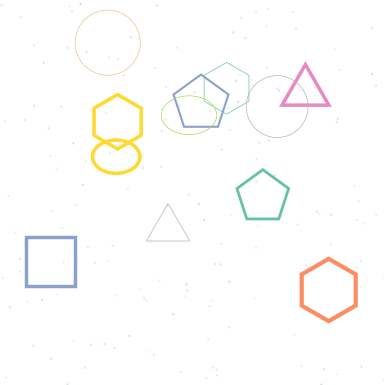[{"shape": "hexagon", "thickness": 0.5, "radius": 0.34, "center": [0.588, 0.771]}, {"shape": "pentagon", "thickness": 2, "radius": 0.35, "center": [0.683, 0.489]}, {"shape": "hexagon", "thickness": 3, "radius": 0.4, "center": [0.854, 0.247]}, {"shape": "pentagon", "thickness": 1.5, "radius": 0.37, "center": [0.522, 0.731]}, {"shape": "square", "thickness": 2.5, "radius": 0.32, "center": [0.131, 0.32]}, {"shape": "triangle", "thickness": 2.5, "radius": 0.35, "center": [0.793, 0.762]}, {"shape": "oval", "thickness": 0.5, "radius": 0.36, "center": [0.491, 0.701]}, {"shape": "hexagon", "thickness": 2.5, "radius": 0.35, "center": [0.305, 0.684]}, {"shape": "oval", "thickness": 2.5, "radius": 0.31, "center": [0.302, 0.593]}, {"shape": "circle", "thickness": 0.5, "radius": 0.42, "center": [0.28, 0.889]}, {"shape": "circle", "thickness": 0.5, "radius": 0.4, "center": [0.72, 0.723]}, {"shape": "triangle", "thickness": 0.5, "radius": 0.33, "center": [0.437, 0.407]}]